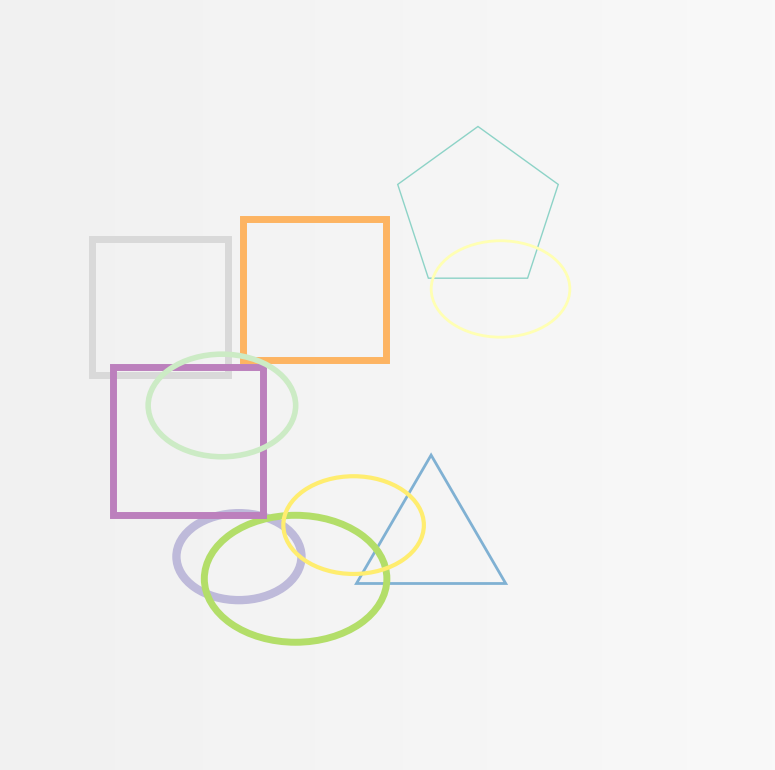[{"shape": "pentagon", "thickness": 0.5, "radius": 0.54, "center": [0.617, 0.727]}, {"shape": "oval", "thickness": 1, "radius": 0.45, "center": [0.646, 0.625]}, {"shape": "oval", "thickness": 3, "radius": 0.4, "center": [0.308, 0.277]}, {"shape": "triangle", "thickness": 1, "radius": 0.56, "center": [0.556, 0.298]}, {"shape": "square", "thickness": 2.5, "radius": 0.46, "center": [0.406, 0.624]}, {"shape": "oval", "thickness": 2.5, "radius": 0.59, "center": [0.381, 0.248]}, {"shape": "square", "thickness": 2.5, "radius": 0.44, "center": [0.207, 0.601]}, {"shape": "square", "thickness": 2.5, "radius": 0.48, "center": [0.243, 0.427]}, {"shape": "oval", "thickness": 2, "radius": 0.48, "center": [0.286, 0.473]}, {"shape": "oval", "thickness": 1.5, "radius": 0.45, "center": [0.456, 0.318]}]